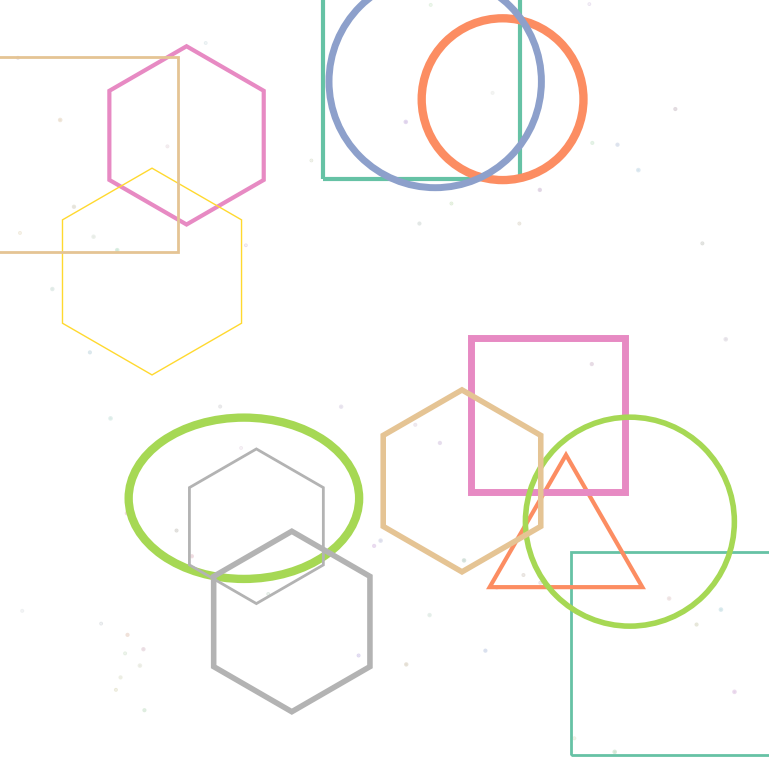[{"shape": "square", "thickness": 1, "radius": 0.66, "center": [0.873, 0.152]}, {"shape": "square", "thickness": 1.5, "radius": 0.64, "center": [0.547, 0.895]}, {"shape": "circle", "thickness": 3, "radius": 0.53, "center": [0.653, 0.871]}, {"shape": "triangle", "thickness": 1.5, "radius": 0.57, "center": [0.735, 0.295]}, {"shape": "circle", "thickness": 2.5, "radius": 0.69, "center": [0.565, 0.894]}, {"shape": "hexagon", "thickness": 1.5, "radius": 0.58, "center": [0.242, 0.824]}, {"shape": "square", "thickness": 2.5, "radius": 0.5, "center": [0.712, 0.461]}, {"shape": "oval", "thickness": 3, "radius": 0.75, "center": [0.317, 0.353]}, {"shape": "circle", "thickness": 2, "radius": 0.68, "center": [0.818, 0.323]}, {"shape": "hexagon", "thickness": 0.5, "radius": 0.67, "center": [0.197, 0.647]}, {"shape": "hexagon", "thickness": 2, "radius": 0.59, "center": [0.6, 0.375]}, {"shape": "square", "thickness": 1, "radius": 0.63, "center": [0.104, 0.799]}, {"shape": "hexagon", "thickness": 2, "radius": 0.59, "center": [0.379, 0.193]}, {"shape": "hexagon", "thickness": 1, "radius": 0.5, "center": [0.333, 0.317]}]